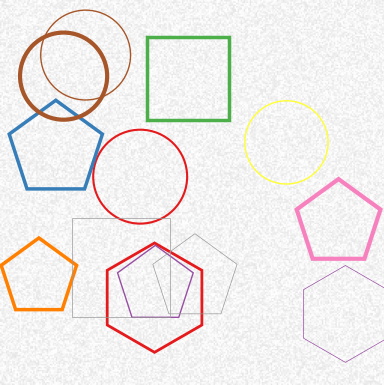[{"shape": "circle", "thickness": 1.5, "radius": 0.61, "center": [0.364, 0.541]}, {"shape": "hexagon", "thickness": 2, "radius": 0.71, "center": [0.401, 0.227]}, {"shape": "pentagon", "thickness": 2.5, "radius": 0.64, "center": [0.145, 0.612]}, {"shape": "square", "thickness": 2.5, "radius": 0.54, "center": [0.488, 0.796]}, {"shape": "pentagon", "thickness": 1, "radius": 0.52, "center": [0.404, 0.259]}, {"shape": "hexagon", "thickness": 0.5, "radius": 0.63, "center": [0.897, 0.185]}, {"shape": "pentagon", "thickness": 2.5, "radius": 0.51, "center": [0.101, 0.279]}, {"shape": "circle", "thickness": 1, "radius": 0.54, "center": [0.744, 0.63]}, {"shape": "circle", "thickness": 1, "radius": 0.58, "center": [0.222, 0.857]}, {"shape": "circle", "thickness": 3, "radius": 0.57, "center": [0.165, 0.802]}, {"shape": "pentagon", "thickness": 3, "radius": 0.57, "center": [0.879, 0.42]}, {"shape": "square", "thickness": 0.5, "radius": 0.64, "center": [0.314, 0.305]}, {"shape": "pentagon", "thickness": 0.5, "radius": 0.58, "center": [0.506, 0.278]}]